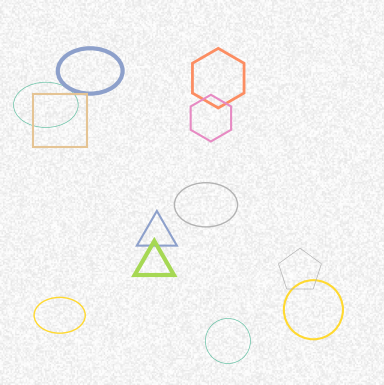[{"shape": "circle", "thickness": 0.5, "radius": 0.29, "center": [0.592, 0.114]}, {"shape": "oval", "thickness": 0.5, "radius": 0.42, "center": [0.119, 0.728]}, {"shape": "hexagon", "thickness": 2, "radius": 0.39, "center": [0.567, 0.797]}, {"shape": "triangle", "thickness": 1.5, "radius": 0.3, "center": [0.407, 0.392]}, {"shape": "oval", "thickness": 3, "radius": 0.42, "center": [0.234, 0.816]}, {"shape": "hexagon", "thickness": 1.5, "radius": 0.3, "center": [0.548, 0.693]}, {"shape": "triangle", "thickness": 3, "radius": 0.29, "center": [0.401, 0.315]}, {"shape": "oval", "thickness": 1, "radius": 0.33, "center": [0.155, 0.181]}, {"shape": "circle", "thickness": 1.5, "radius": 0.38, "center": [0.814, 0.196]}, {"shape": "square", "thickness": 1.5, "radius": 0.35, "center": [0.155, 0.687]}, {"shape": "pentagon", "thickness": 0.5, "radius": 0.29, "center": [0.779, 0.297]}, {"shape": "oval", "thickness": 1, "radius": 0.41, "center": [0.535, 0.468]}]